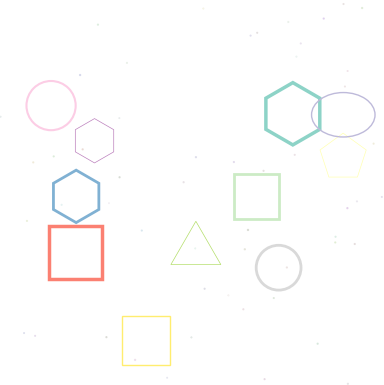[{"shape": "hexagon", "thickness": 2.5, "radius": 0.4, "center": [0.761, 0.704]}, {"shape": "pentagon", "thickness": 0.5, "radius": 0.32, "center": [0.891, 0.591]}, {"shape": "oval", "thickness": 1, "radius": 0.41, "center": [0.892, 0.702]}, {"shape": "square", "thickness": 2.5, "radius": 0.34, "center": [0.195, 0.344]}, {"shape": "hexagon", "thickness": 2, "radius": 0.34, "center": [0.198, 0.49]}, {"shape": "triangle", "thickness": 0.5, "radius": 0.37, "center": [0.509, 0.35]}, {"shape": "circle", "thickness": 1.5, "radius": 0.32, "center": [0.133, 0.726]}, {"shape": "circle", "thickness": 2, "radius": 0.29, "center": [0.724, 0.305]}, {"shape": "hexagon", "thickness": 0.5, "radius": 0.29, "center": [0.246, 0.634]}, {"shape": "square", "thickness": 2, "radius": 0.29, "center": [0.666, 0.489]}, {"shape": "square", "thickness": 1, "radius": 0.31, "center": [0.379, 0.116]}]